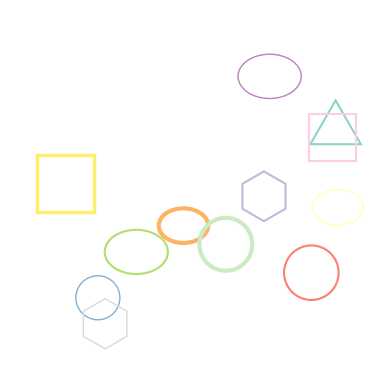[{"shape": "triangle", "thickness": 1.5, "radius": 0.38, "center": [0.872, 0.663]}, {"shape": "oval", "thickness": 1, "radius": 0.33, "center": [0.878, 0.461]}, {"shape": "hexagon", "thickness": 1.5, "radius": 0.32, "center": [0.686, 0.49]}, {"shape": "circle", "thickness": 1.5, "radius": 0.35, "center": [0.809, 0.292]}, {"shape": "circle", "thickness": 1, "radius": 0.29, "center": [0.254, 0.227]}, {"shape": "oval", "thickness": 3, "radius": 0.32, "center": [0.476, 0.414]}, {"shape": "oval", "thickness": 1.5, "radius": 0.41, "center": [0.354, 0.346]}, {"shape": "square", "thickness": 1.5, "radius": 0.31, "center": [0.864, 0.643]}, {"shape": "hexagon", "thickness": 1, "radius": 0.33, "center": [0.273, 0.159]}, {"shape": "oval", "thickness": 1, "radius": 0.41, "center": [0.7, 0.802]}, {"shape": "circle", "thickness": 3, "radius": 0.34, "center": [0.587, 0.366]}, {"shape": "square", "thickness": 2.5, "radius": 0.37, "center": [0.169, 0.523]}]